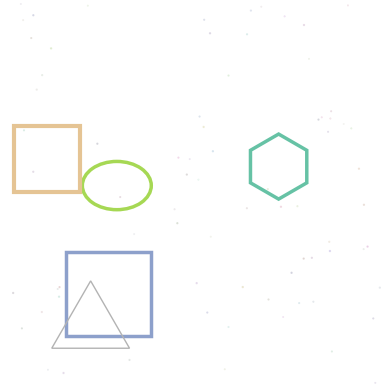[{"shape": "hexagon", "thickness": 2.5, "radius": 0.42, "center": [0.724, 0.567]}, {"shape": "square", "thickness": 2.5, "radius": 0.55, "center": [0.282, 0.236]}, {"shape": "oval", "thickness": 2.5, "radius": 0.45, "center": [0.303, 0.518]}, {"shape": "square", "thickness": 3, "radius": 0.43, "center": [0.123, 0.588]}, {"shape": "triangle", "thickness": 1, "radius": 0.58, "center": [0.235, 0.154]}]